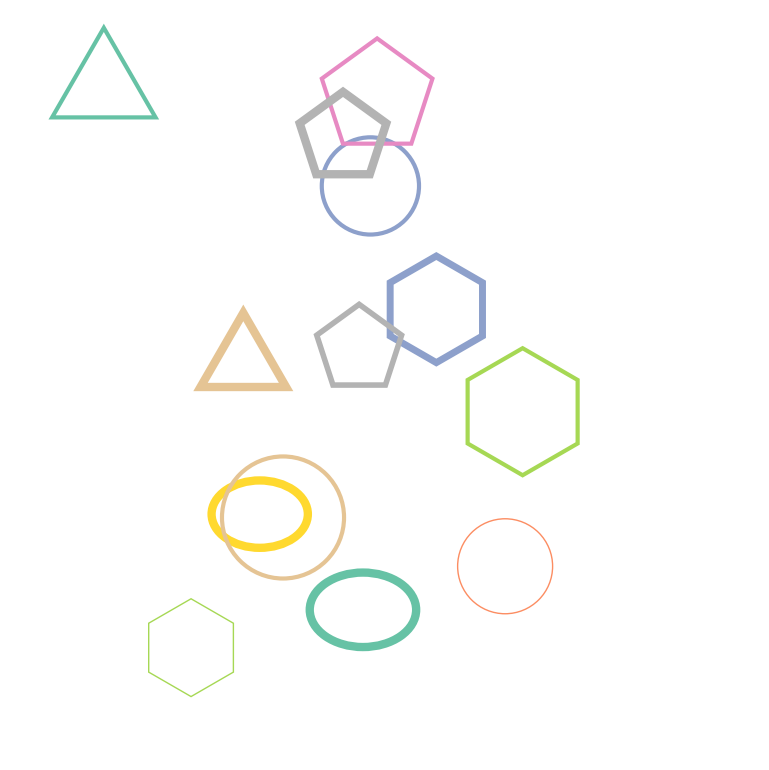[{"shape": "triangle", "thickness": 1.5, "radius": 0.39, "center": [0.135, 0.886]}, {"shape": "oval", "thickness": 3, "radius": 0.35, "center": [0.471, 0.208]}, {"shape": "circle", "thickness": 0.5, "radius": 0.31, "center": [0.656, 0.265]}, {"shape": "circle", "thickness": 1.5, "radius": 0.32, "center": [0.481, 0.759]}, {"shape": "hexagon", "thickness": 2.5, "radius": 0.35, "center": [0.567, 0.598]}, {"shape": "pentagon", "thickness": 1.5, "radius": 0.38, "center": [0.49, 0.875]}, {"shape": "hexagon", "thickness": 1.5, "radius": 0.41, "center": [0.679, 0.465]}, {"shape": "hexagon", "thickness": 0.5, "radius": 0.32, "center": [0.248, 0.159]}, {"shape": "oval", "thickness": 3, "radius": 0.31, "center": [0.337, 0.332]}, {"shape": "triangle", "thickness": 3, "radius": 0.32, "center": [0.316, 0.529]}, {"shape": "circle", "thickness": 1.5, "radius": 0.4, "center": [0.368, 0.328]}, {"shape": "pentagon", "thickness": 2, "radius": 0.29, "center": [0.466, 0.547]}, {"shape": "pentagon", "thickness": 3, "radius": 0.3, "center": [0.445, 0.822]}]